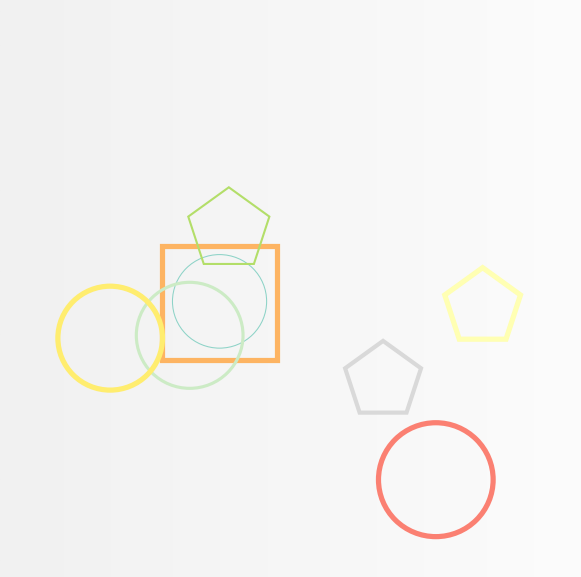[{"shape": "circle", "thickness": 0.5, "radius": 0.4, "center": [0.378, 0.477]}, {"shape": "pentagon", "thickness": 2.5, "radius": 0.34, "center": [0.83, 0.467]}, {"shape": "circle", "thickness": 2.5, "radius": 0.49, "center": [0.75, 0.169]}, {"shape": "square", "thickness": 2.5, "radius": 0.49, "center": [0.377, 0.474]}, {"shape": "pentagon", "thickness": 1, "radius": 0.37, "center": [0.394, 0.601]}, {"shape": "pentagon", "thickness": 2, "radius": 0.34, "center": [0.659, 0.34]}, {"shape": "circle", "thickness": 1.5, "radius": 0.46, "center": [0.326, 0.418]}, {"shape": "circle", "thickness": 2.5, "radius": 0.45, "center": [0.19, 0.414]}]